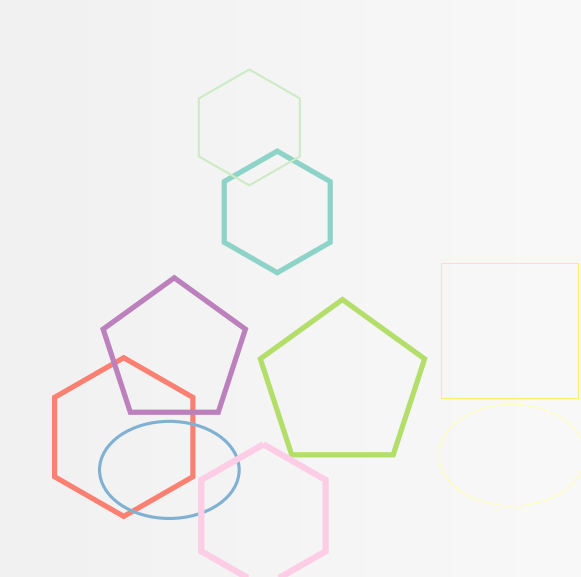[{"shape": "hexagon", "thickness": 2.5, "radius": 0.53, "center": [0.477, 0.632]}, {"shape": "oval", "thickness": 0.5, "radius": 0.63, "center": [0.881, 0.211]}, {"shape": "hexagon", "thickness": 2.5, "radius": 0.69, "center": [0.213, 0.242]}, {"shape": "oval", "thickness": 1.5, "radius": 0.6, "center": [0.291, 0.185]}, {"shape": "pentagon", "thickness": 2.5, "radius": 0.74, "center": [0.589, 0.332]}, {"shape": "hexagon", "thickness": 3, "radius": 0.62, "center": [0.453, 0.106]}, {"shape": "pentagon", "thickness": 2.5, "radius": 0.64, "center": [0.3, 0.389]}, {"shape": "hexagon", "thickness": 1, "radius": 0.5, "center": [0.429, 0.779]}, {"shape": "square", "thickness": 0.5, "radius": 0.59, "center": [0.877, 0.426]}]